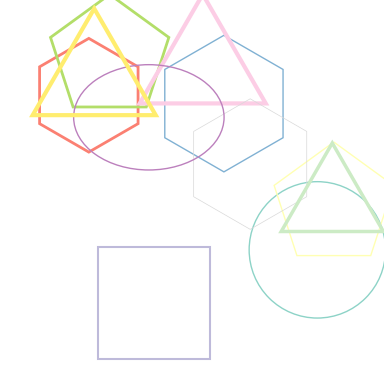[{"shape": "circle", "thickness": 1, "radius": 0.89, "center": [0.824, 0.351]}, {"shape": "pentagon", "thickness": 1, "radius": 0.82, "center": [0.867, 0.468]}, {"shape": "square", "thickness": 1.5, "radius": 0.73, "center": [0.4, 0.213]}, {"shape": "hexagon", "thickness": 2, "radius": 0.74, "center": [0.231, 0.753]}, {"shape": "hexagon", "thickness": 1, "radius": 0.89, "center": [0.582, 0.731]}, {"shape": "pentagon", "thickness": 2, "radius": 0.81, "center": [0.285, 0.853]}, {"shape": "triangle", "thickness": 3, "radius": 0.94, "center": [0.527, 0.826]}, {"shape": "hexagon", "thickness": 0.5, "radius": 0.85, "center": [0.65, 0.574]}, {"shape": "oval", "thickness": 1, "radius": 0.98, "center": [0.387, 0.695]}, {"shape": "triangle", "thickness": 2.5, "radius": 0.77, "center": [0.863, 0.475]}, {"shape": "triangle", "thickness": 3, "radius": 0.92, "center": [0.245, 0.793]}]